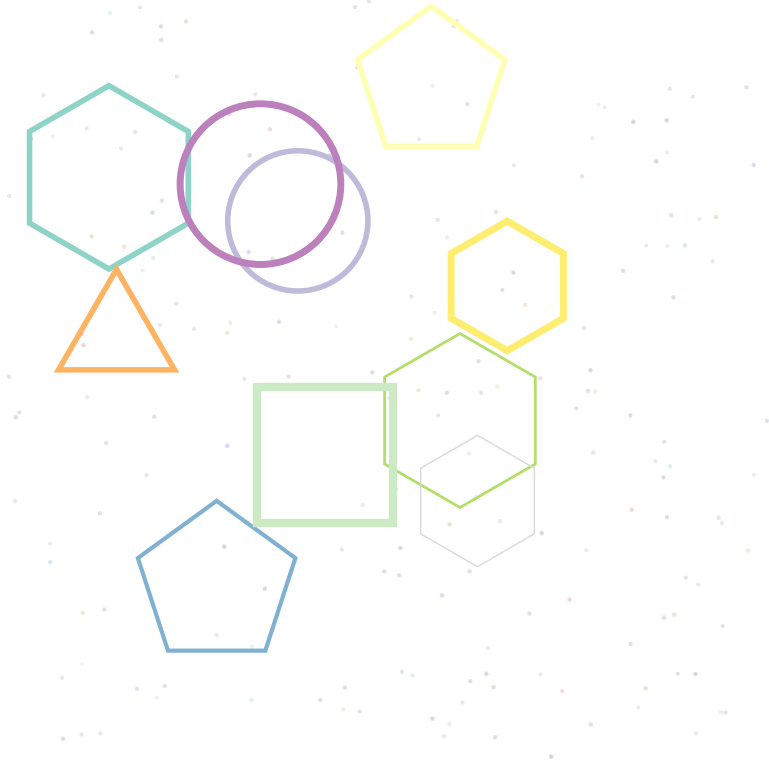[{"shape": "hexagon", "thickness": 2, "radius": 0.6, "center": [0.141, 0.77]}, {"shape": "pentagon", "thickness": 2, "radius": 0.5, "center": [0.56, 0.891]}, {"shape": "circle", "thickness": 2, "radius": 0.46, "center": [0.387, 0.713]}, {"shape": "pentagon", "thickness": 1.5, "radius": 0.54, "center": [0.281, 0.242]}, {"shape": "triangle", "thickness": 2, "radius": 0.43, "center": [0.151, 0.563]}, {"shape": "hexagon", "thickness": 1, "radius": 0.56, "center": [0.597, 0.454]}, {"shape": "hexagon", "thickness": 0.5, "radius": 0.43, "center": [0.62, 0.349]}, {"shape": "circle", "thickness": 2.5, "radius": 0.52, "center": [0.338, 0.761]}, {"shape": "square", "thickness": 3, "radius": 0.44, "center": [0.422, 0.409]}, {"shape": "hexagon", "thickness": 2.5, "radius": 0.42, "center": [0.659, 0.629]}]